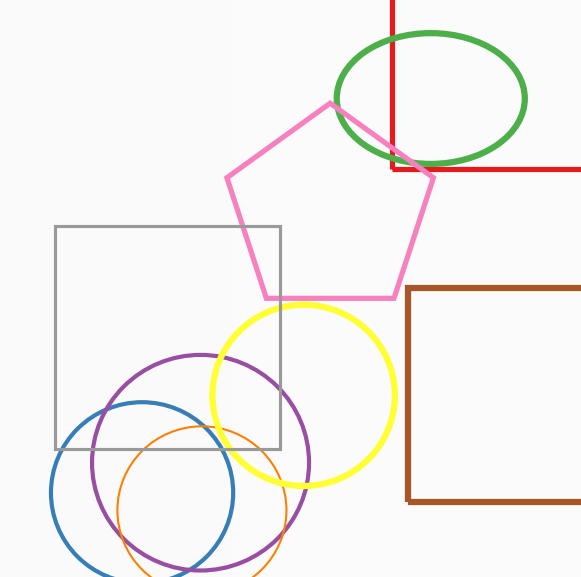[{"shape": "square", "thickness": 2.5, "radius": 0.84, "center": [0.842, 0.875]}, {"shape": "circle", "thickness": 2, "radius": 0.78, "center": [0.244, 0.146]}, {"shape": "oval", "thickness": 3, "radius": 0.81, "center": [0.741, 0.829]}, {"shape": "circle", "thickness": 2, "radius": 0.93, "center": [0.345, 0.198]}, {"shape": "circle", "thickness": 1, "radius": 0.73, "center": [0.347, 0.116]}, {"shape": "circle", "thickness": 3, "radius": 0.78, "center": [0.522, 0.315]}, {"shape": "square", "thickness": 3, "radius": 0.93, "center": [0.887, 0.316]}, {"shape": "pentagon", "thickness": 2.5, "radius": 0.93, "center": [0.568, 0.634]}, {"shape": "square", "thickness": 1.5, "radius": 0.97, "center": [0.288, 0.414]}]